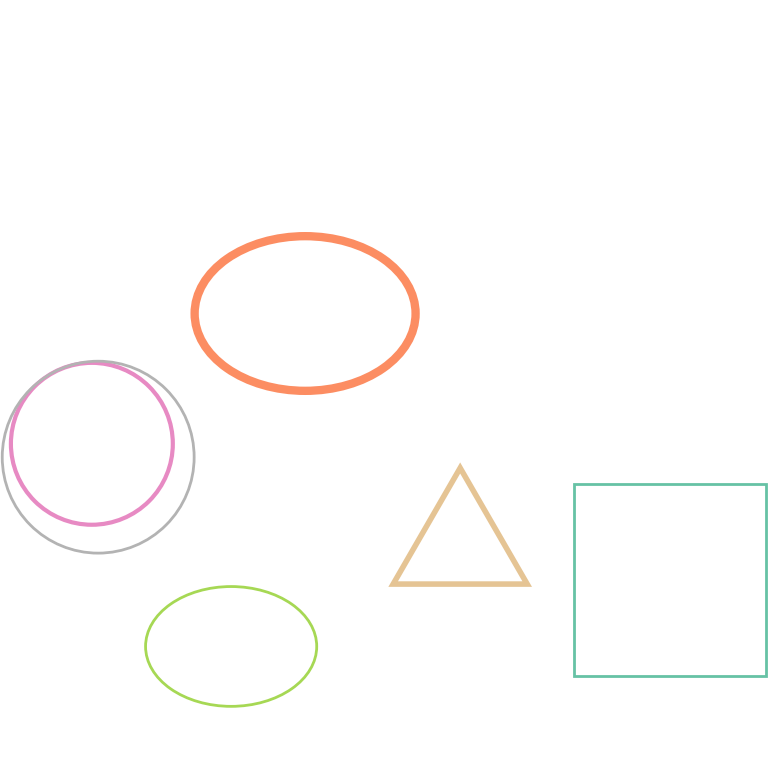[{"shape": "square", "thickness": 1, "radius": 0.62, "center": [0.87, 0.247]}, {"shape": "oval", "thickness": 3, "radius": 0.72, "center": [0.396, 0.593]}, {"shape": "circle", "thickness": 1.5, "radius": 0.53, "center": [0.119, 0.424]}, {"shape": "oval", "thickness": 1, "radius": 0.56, "center": [0.3, 0.16]}, {"shape": "triangle", "thickness": 2, "radius": 0.5, "center": [0.598, 0.292]}, {"shape": "circle", "thickness": 1, "radius": 0.62, "center": [0.128, 0.406]}]